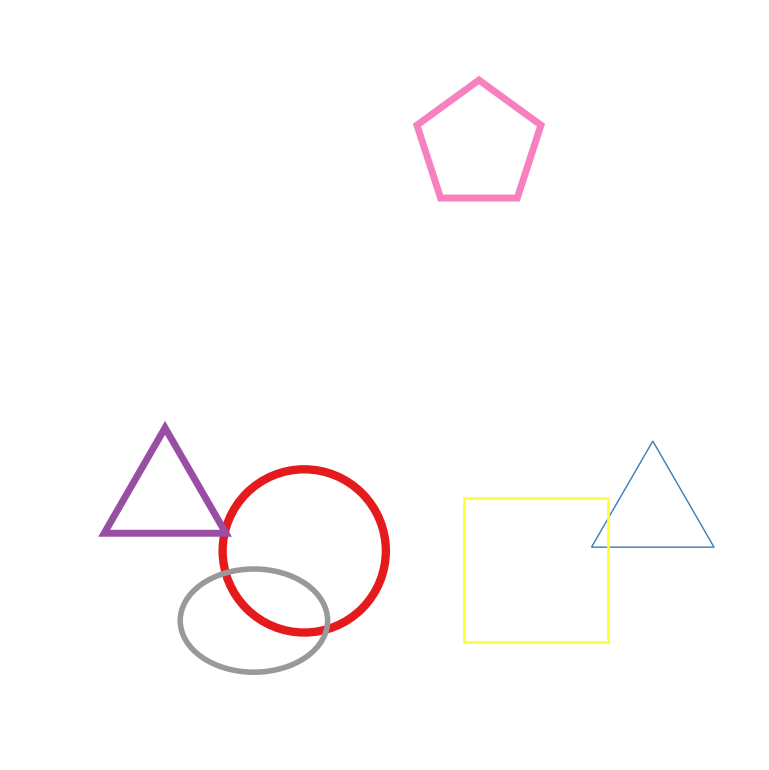[{"shape": "circle", "thickness": 3, "radius": 0.53, "center": [0.395, 0.285]}, {"shape": "triangle", "thickness": 0.5, "radius": 0.46, "center": [0.848, 0.335]}, {"shape": "triangle", "thickness": 2.5, "radius": 0.46, "center": [0.214, 0.353]}, {"shape": "square", "thickness": 1, "radius": 0.47, "center": [0.697, 0.26]}, {"shape": "pentagon", "thickness": 2.5, "radius": 0.42, "center": [0.622, 0.811]}, {"shape": "oval", "thickness": 2, "radius": 0.48, "center": [0.33, 0.194]}]